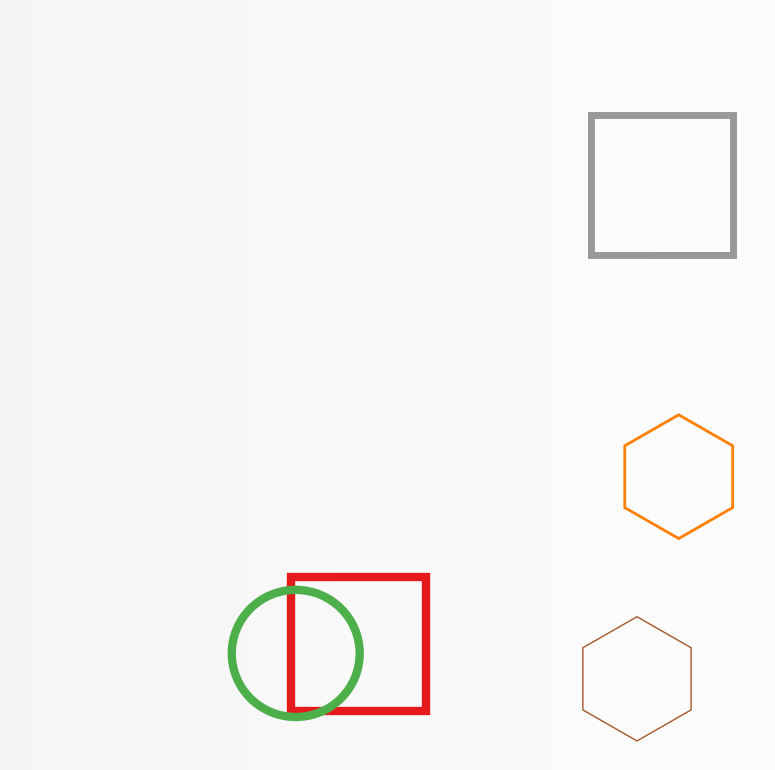[{"shape": "square", "thickness": 3, "radius": 0.44, "center": [0.463, 0.164]}, {"shape": "circle", "thickness": 3, "radius": 0.41, "center": [0.382, 0.151]}, {"shape": "hexagon", "thickness": 1, "radius": 0.4, "center": [0.876, 0.381]}, {"shape": "hexagon", "thickness": 0.5, "radius": 0.4, "center": [0.822, 0.118]}, {"shape": "square", "thickness": 2.5, "radius": 0.46, "center": [0.854, 0.759]}]